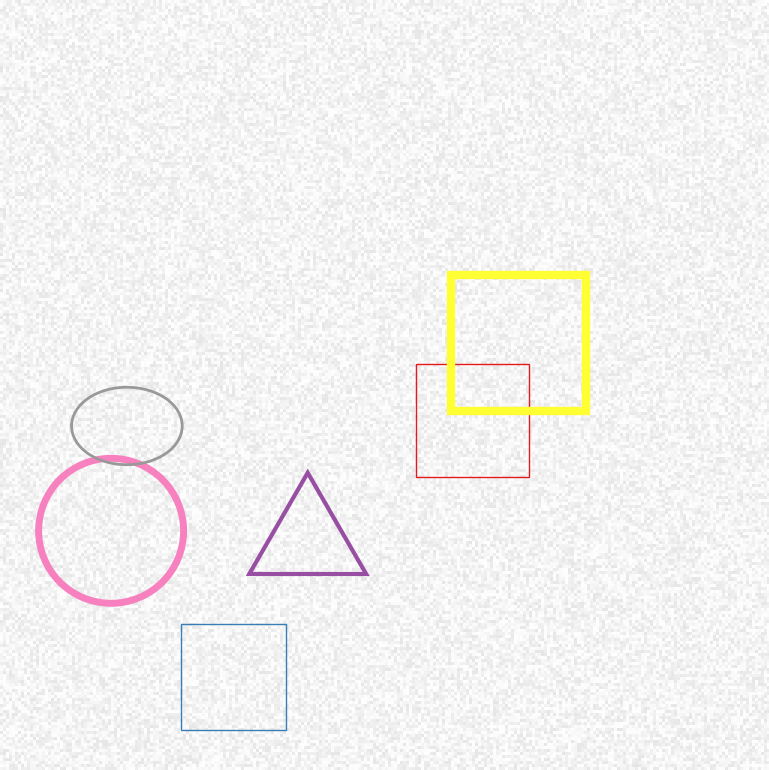[{"shape": "square", "thickness": 0.5, "radius": 0.37, "center": [0.613, 0.454]}, {"shape": "square", "thickness": 0.5, "radius": 0.34, "center": [0.303, 0.121]}, {"shape": "triangle", "thickness": 1.5, "radius": 0.44, "center": [0.4, 0.298]}, {"shape": "square", "thickness": 3, "radius": 0.44, "center": [0.673, 0.554]}, {"shape": "circle", "thickness": 2.5, "radius": 0.47, "center": [0.144, 0.311]}, {"shape": "oval", "thickness": 1, "radius": 0.36, "center": [0.165, 0.447]}]